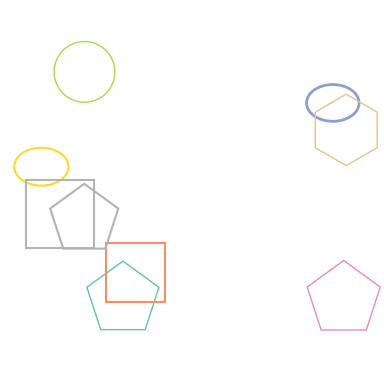[{"shape": "pentagon", "thickness": 1, "radius": 0.49, "center": [0.319, 0.223]}, {"shape": "square", "thickness": 1.5, "radius": 0.38, "center": [0.351, 0.292]}, {"shape": "oval", "thickness": 2, "radius": 0.34, "center": [0.864, 0.733]}, {"shape": "pentagon", "thickness": 1, "radius": 0.5, "center": [0.893, 0.224]}, {"shape": "circle", "thickness": 1, "radius": 0.39, "center": [0.219, 0.813]}, {"shape": "oval", "thickness": 1.5, "radius": 0.35, "center": [0.107, 0.567]}, {"shape": "hexagon", "thickness": 1, "radius": 0.46, "center": [0.899, 0.663]}, {"shape": "pentagon", "thickness": 1.5, "radius": 0.47, "center": [0.219, 0.43]}, {"shape": "square", "thickness": 1.5, "radius": 0.44, "center": [0.156, 0.444]}]